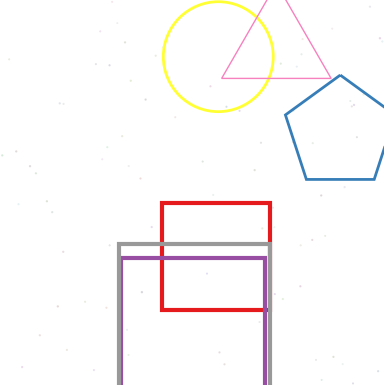[{"shape": "square", "thickness": 3, "radius": 0.7, "center": [0.561, 0.333]}, {"shape": "pentagon", "thickness": 2, "radius": 0.75, "center": [0.884, 0.655]}, {"shape": "square", "thickness": 3, "radius": 0.93, "center": [0.501, 0.143]}, {"shape": "circle", "thickness": 2, "radius": 0.71, "center": [0.567, 0.853]}, {"shape": "triangle", "thickness": 1, "radius": 0.82, "center": [0.718, 0.878]}, {"shape": "square", "thickness": 3, "radius": 0.98, "center": [0.506, 0.171]}]